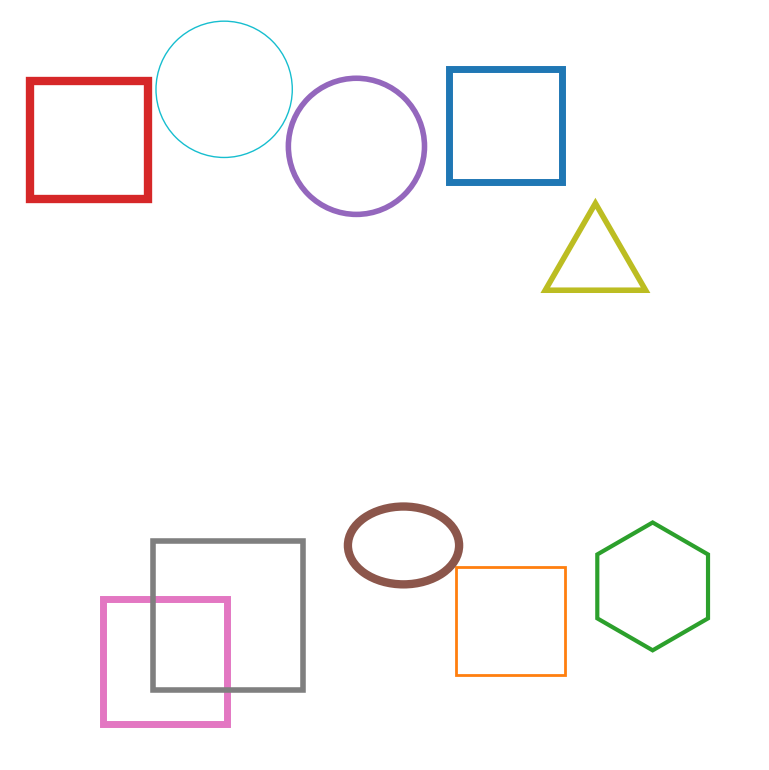[{"shape": "square", "thickness": 2.5, "radius": 0.36, "center": [0.657, 0.837]}, {"shape": "square", "thickness": 1, "radius": 0.35, "center": [0.663, 0.194]}, {"shape": "hexagon", "thickness": 1.5, "radius": 0.42, "center": [0.848, 0.238]}, {"shape": "square", "thickness": 3, "radius": 0.38, "center": [0.115, 0.819]}, {"shape": "circle", "thickness": 2, "radius": 0.44, "center": [0.463, 0.81]}, {"shape": "oval", "thickness": 3, "radius": 0.36, "center": [0.524, 0.292]}, {"shape": "square", "thickness": 2.5, "radius": 0.4, "center": [0.215, 0.141]}, {"shape": "square", "thickness": 2, "radius": 0.49, "center": [0.296, 0.201]}, {"shape": "triangle", "thickness": 2, "radius": 0.38, "center": [0.773, 0.661]}, {"shape": "circle", "thickness": 0.5, "radius": 0.44, "center": [0.291, 0.884]}]